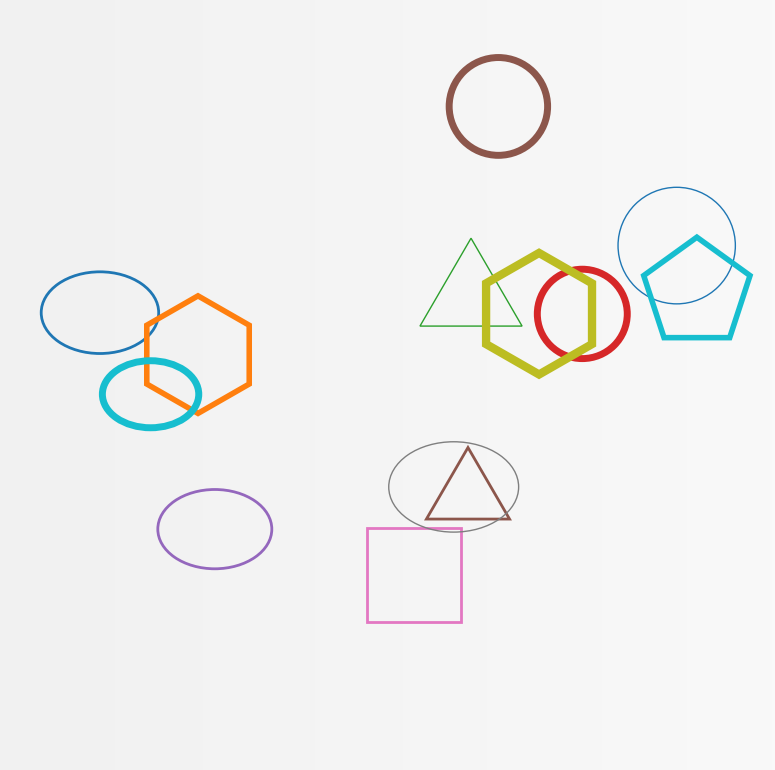[{"shape": "oval", "thickness": 1, "radius": 0.38, "center": [0.129, 0.594]}, {"shape": "circle", "thickness": 0.5, "radius": 0.38, "center": [0.873, 0.681]}, {"shape": "hexagon", "thickness": 2, "radius": 0.38, "center": [0.255, 0.539]}, {"shape": "triangle", "thickness": 0.5, "radius": 0.38, "center": [0.608, 0.615]}, {"shape": "circle", "thickness": 2.5, "radius": 0.29, "center": [0.751, 0.592]}, {"shape": "oval", "thickness": 1, "radius": 0.37, "center": [0.277, 0.313]}, {"shape": "triangle", "thickness": 1, "radius": 0.31, "center": [0.604, 0.357]}, {"shape": "circle", "thickness": 2.5, "radius": 0.32, "center": [0.643, 0.862]}, {"shape": "square", "thickness": 1, "radius": 0.3, "center": [0.535, 0.253]}, {"shape": "oval", "thickness": 0.5, "radius": 0.42, "center": [0.585, 0.368]}, {"shape": "hexagon", "thickness": 3, "radius": 0.39, "center": [0.696, 0.593]}, {"shape": "oval", "thickness": 2.5, "radius": 0.31, "center": [0.194, 0.488]}, {"shape": "pentagon", "thickness": 2, "radius": 0.36, "center": [0.899, 0.62]}]